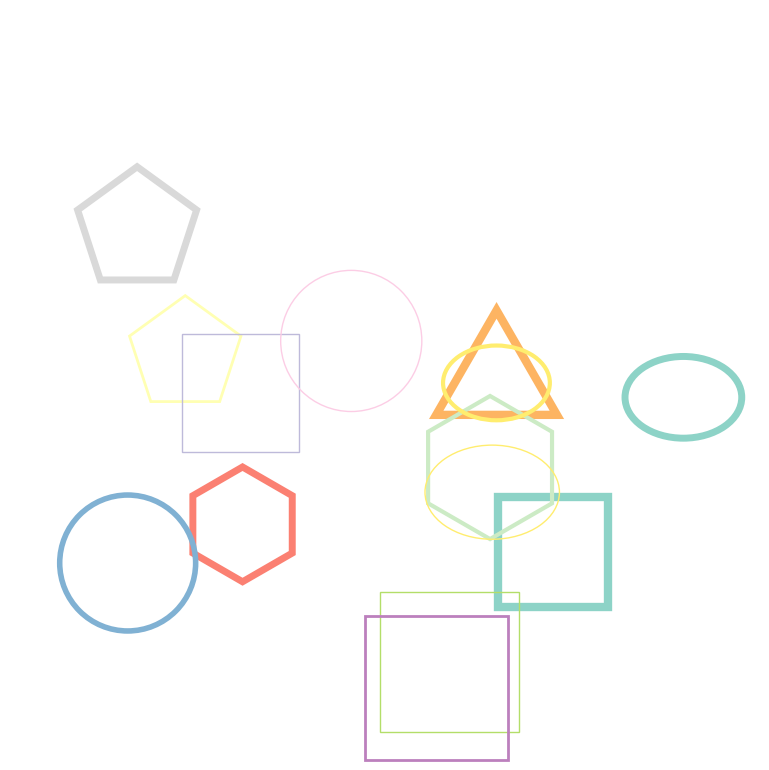[{"shape": "square", "thickness": 3, "radius": 0.36, "center": [0.719, 0.283]}, {"shape": "oval", "thickness": 2.5, "radius": 0.38, "center": [0.888, 0.484]}, {"shape": "pentagon", "thickness": 1, "radius": 0.38, "center": [0.241, 0.54]}, {"shape": "square", "thickness": 0.5, "radius": 0.38, "center": [0.312, 0.49]}, {"shape": "hexagon", "thickness": 2.5, "radius": 0.37, "center": [0.315, 0.319]}, {"shape": "circle", "thickness": 2, "radius": 0.44, "center": [0.166, 0.269]}, {"shape": "triangle", "thickness": 3, "radius": 0.45, "center": [0.645, 0.506]}, {"shape": "square", "thickness": 0.5, "radius": 0.45, "center": [0.584, 0.14]}, {"shape": "circle", "thickness": 0.5, "radius": 0.46, "center": [0.456, 0.557]}, {"shape": "pentagon", "thickness": 2.5, "radius": 0.41, "center": [0.178, 0.702]}, {"shape": "square", "thickness": 1, "radius": 0.47, "center": [0.567, 0.107]}, {"shape": "hexagon", "thickness": 1.5, "radius": 0.46, "center": [0.636, 0.393]}, {"shape": "oval", "thickness": 0.5, "radius": 0.44, "center": [0.639, 0.361]}, {"shape": "oval", "thickness": 1.5, "radius": 0.35, "center": [0.645, 0.503]}]